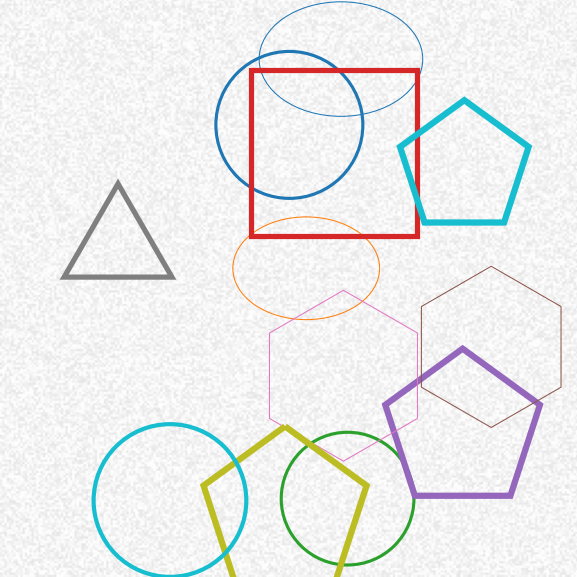[{"shape": "oval", "thickness": 0.5, "radius": 0.71, "center": [0.59, 0.897]}, {"shape": "circle", "thickness": 1.5, "radius": 0.64, "center": [0.501, 0.783]}, {"shape": "oval", "thickness": 0.5, "radius": 0.64, "center": [0.53, 0.535]}, {"shape": "circle", "thickness": 1.5, "radius": 0.57, "center": [0.602, 0.136]}, {"shape": "square", "thickness": 2.5, "radius": 0.72, "center": [0.578, 0.734]}, {"shape": "pentagon", "thickness": 3, "radius": 0.7, "center": [0.801, 0.255]}, {"shape": "hexagon", "thickness": 0.5, "radius": 0.7, "center": [0.851, 0.398]}, {"shape": "hexagon", "thickness": 0.5, "radius": 0.74, "center": [0.595, 0.349]}, {"shape": "triangle", "thickness": 2.5, "radius": 0.54, "center": [0.204, 0.573]}, {"shape": "pentagon", "thickness": 3, "radius": 0.74, "center": [0.494, 0.112]}, {"shape": "circle", "thickness": 2, "radius": 0.66, "center": [0.294, 0.132]}, {"shape": "pentagon", "thickness": 3, "radius": 0.59, "center": [0.804, 0.709]}]